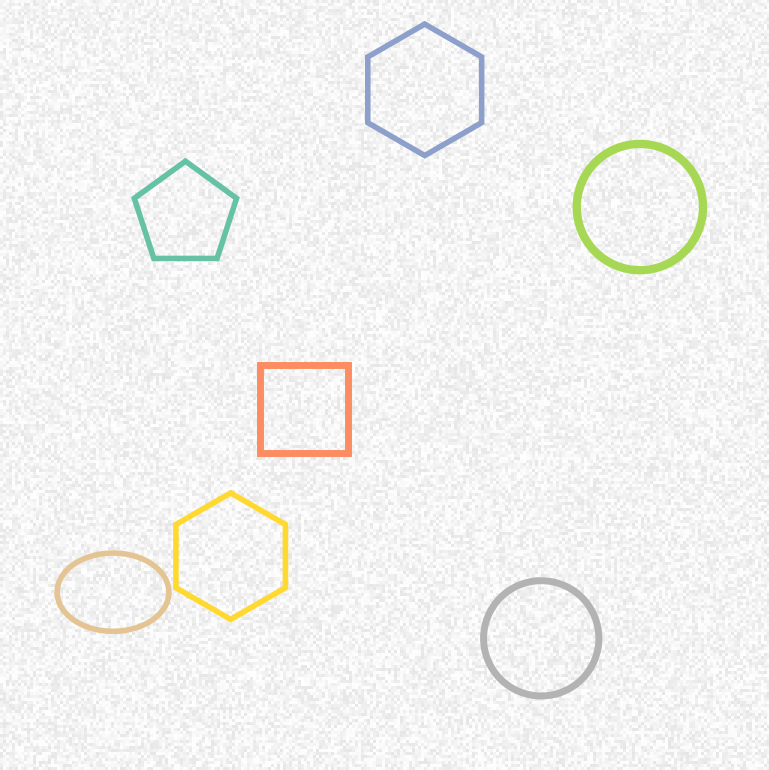[{"shape": "pentagon", "thickness": 2, "radius": 0.35, "center": [0.241, 0.721]}, {"shape": "square", "thickness": 2.5, "radius": 0.29, "center": [0.395, 0.469]}, {"shape": "hexagon", "thickness": 2, "radius": 0.43, "center": [0.552, 0.883]}, {"shape": "circle", "thickness": 3, "radius": 0.41, "center": [0.831, 0.731]}, {"shape": "hexagon", "thickness": 2, "radius": 0.41, "center": [0.3, 0.278]}, {"shape": "oval", "thickness": 2, "radius": 0.36, "center": [0.147, 0.231]}, {"shape": "circle", "thickness": 2.5, "radius": 0.37, "center": [0.703, 0.171]}]